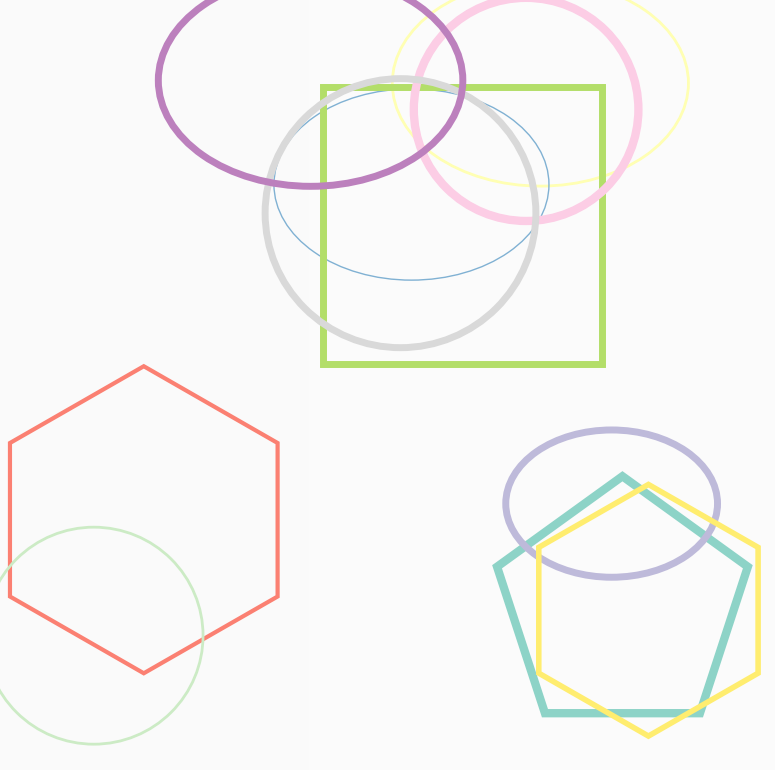[{"shape": "pentagon", "thickness": 3, "radius": 0.85, "center": [0.803, 0.211]}, {"shape": "oval", "thickness": 1, "radius": 0.96, "center": [0.697, 0.892]}, {"shape": "oval", "thickness": 2.5, "radius": 0.68, "center": [0.789, 0.346]}, {"shape": "hexagon", "thickness": 1.5, "radius": 1.0, "center": [0.186, 0.325]}, {"shape": "oval", "thickness": 0.5, "radius": 0.89, "center": [0.531, 0.76]}, {"shape": "square", "thickness": 2.5, "radius": 0.9, "center": [0.597, 0.707]}, {"shape": "circle", "thickness": 3, "radius": 0.72, "center": [0.679, 0.858]}, {"shape": "circle", "thickness": 2.5, "radius": 0.87, "center": [0.517, 0.723]}, {"shape": "oval", "thickness": 2.5, "radius": 0.98, "center": [0.401, 0.896]}, {"shape": "circle", "thickness": 1, "radius": 0.7, "center": [0.121, 0.174]}, {"shape": "hexagon", "thickness": 2, "radius": 0.82, "center": [0.837, 0.207]}]